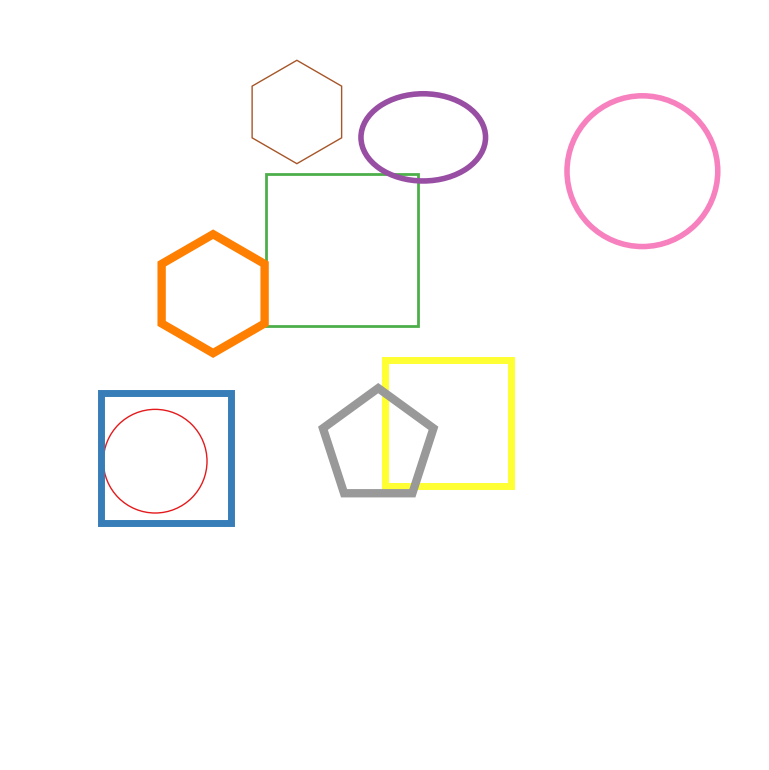[{"shape": "circle", "thickness": 0.5, "radius": 0.34, "center": [0.202, 0.401]}, {"shape": "square", "thickness": 2.5, "radius": 0.42, "center": [0.216, 0.405]}, {"shape": "square", "thickness": 1, "radius": 0.49, "center": [0.444, 0.675]}, {"shape": "oval", "thickness": 2, "radius": 0.4, "center": [0.55, 0.822]}, {"shape": "hexagon", "thickness": 3, "radius": 0.39, "center": [0.277, 0.619]}, {"shape": "square", "thickness": 2.5, "radius": 0.41, "center": [0.582, 0.451]}, {"shape": "hexagon", "thickness": 0.5, "radius": 0.34, "center": [0.386, 0.855]}, {"shape": "circle", "thickness": 2, "radius": 0.49, "center": [0.834, 0.778]}, {"shape": "pentagon", "thickness": 3, "radius": 0.38, "center": [0.491, 0.42]}]